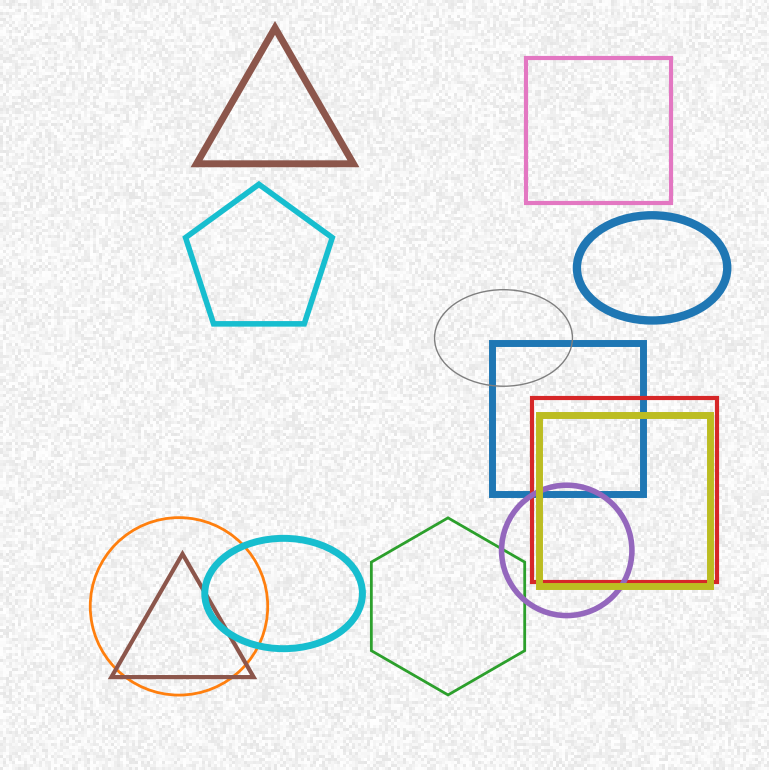[{"shape": "oval", "thickness": 3, "radius": 0.49, "center": [0.847, 0.652]}, {"shape": "square", "thickness": 2.5, "radius": 0.49, "center": [0.737, 0.457]}, {"shape": "circle", "thickness": 1, "radius": 0.58, "center": [0.232, 0.213]}, {"shape": "hexagon", "thickness": 1, "radius": 0.57, "center": [0.582, 0.212]}, {"shape": "square", "thickness": 1.5, "radius": 0.6, "center": [0.811, 0.364]}, {"shape": "circle", "thickness": 2, "radius": 0.42, "center": [0.736, 0.285]}, {"shape": "triangle", "thickness": 1.5, "radius": 0.53, "center": [0.237, 0.174]}, {"shape": "triangle", "thickness": 2.5, "radius": 0.59, "center": [0.357, 0.846]}, {"shape": "square", "thickness": 1.5, "radius": 0.47, "center": [0.777, 0.831]}, {"shape": "oval", "thickness": 0.5, "radius": 0.45, "center": [0.654, 0.561]}, {"shape": "square", "thickness": 2.5, "radius": 0.55, "center": [0.811, 0.35]}, {"shape": "pentagon", "thickness": 2, "radius": 0.5, "center": [0.336, 0.66]}, {"shape": "oval", "thickness": 2.5, "radius": 0.51, "center": [0.368, 0.229]}]